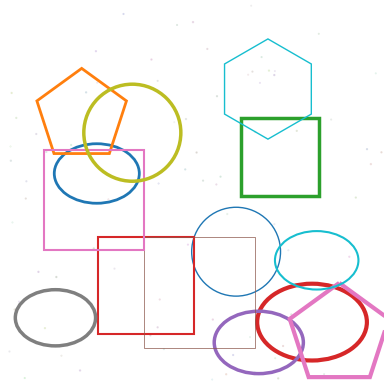[{"shape": "circle", "thickness": 1, "radius": 0.58, "center": [0.613, 0.346]}, {"shape": "oval", "thickness": 2, "radius": 0.55, "center": [0.251, 0.549]}, {"shape": "pentagon", "thickness": 2, "radius": 0.61, "center": [0.212, 0.7]}, {"shape": "square", "thickness": 2.5, "radius": 0.51, "center": [0.728, 0.593]}, {"shape": "square", "thickness": 1.5, "radius": 0.63, "center": [0.38, 0.259]}, {"shape": "oval", "thickness": 3, "radius": 0.71, "center": [0.811, 0.163]}, {"shape": "oval", "thickness": 2.5, "radius": 0.58, "center": [0.672, 0.111]}, {"shape": "square", "thickness": 0.5, "radius": 0.72, "center": [0.519, 0.239]}, {"shape": "pentagon", "thickness": 3, "radius": 0.68, "center": [0.881, 0.13]}, {"shape": "square", "thickness": 1.5, "radius": 0.65, "center": [0.244, 0.481]}, {"shape": "oval", "thickness": 2.5, "radius": 0.52, "center": [0.144, 0.175]}, {"shape": "circle", "thickness": 2.5, "radius": 0.63, "center": [0.344, 0.655]}, {"shape": "hexagon", "thickness": 1, "radius": 0.65, "center": [0.696, 0.769]}, {"shape": "oval", "thickness": 1.5, "radius": 0.54, "center": [0.823, 0.324]}]